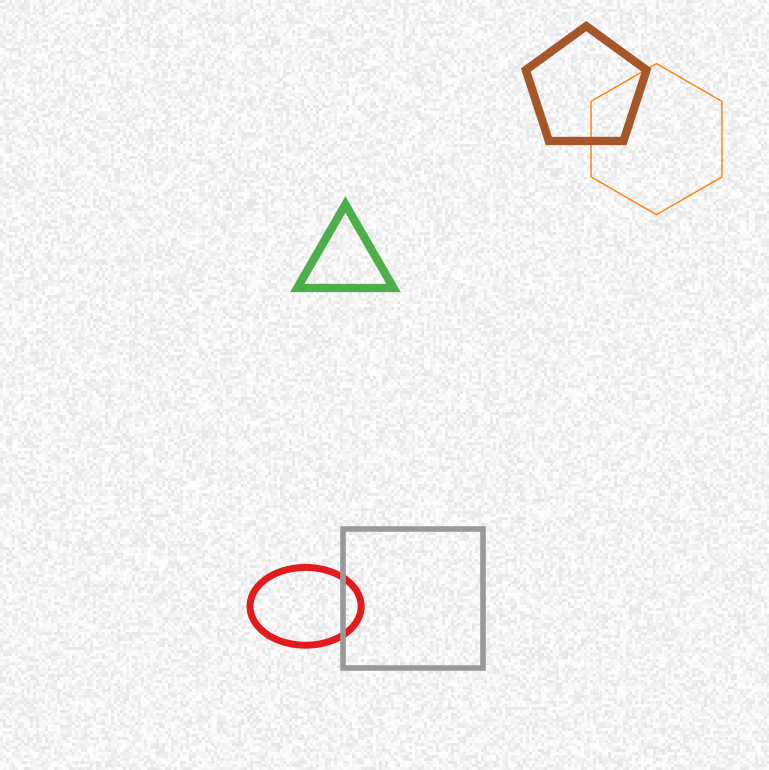[{"shape": "oval", "thickness": 2.5, "radius": 0.36, "center": [0.397, 0.213]}, {"shape": "triangle", "thickness": 3, "radius": 0.36, "center": [0.449, 0.662]}, {"shape": "hexagon", "thickness": 0.5, "radius": 0.49, "center": [0.853, 0.819]}, {"shape": "pentagon", "thickness": 3, "radius": 0.41, "center": [0.761, 0.884]}, {"shape": "square", "thickness": 2, "radius": 0.45, "center": [0.536, 0.223]}]